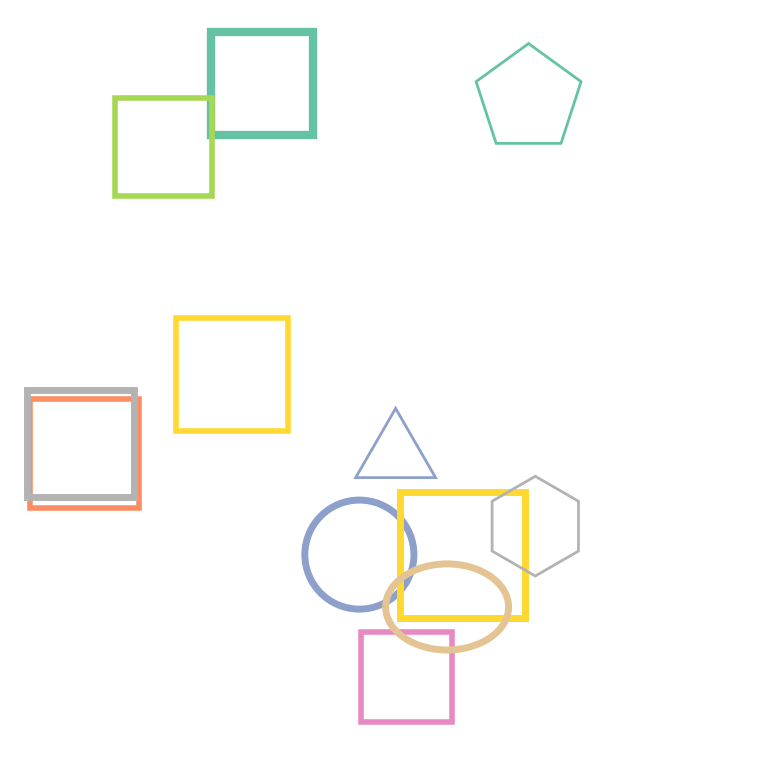[{"shape": "square", "thickness": 3, "radius": 0.33, "center": [0.34, 0.892]}, {"shape": "pentagon", "thickness": 1, "radius": 0.36, "center": [0.686, 0.872]}, {"shape": "square", "thickness": 2, "radius": 0.36, "center": [0.11, 0.411]}, {"shape": "triangle", "thickness": 1, "radius": 0.3, "center": [0.514, 0.41]}, {"shape": "circle", "thickness": 2.5, "radius": 0.35, "center": [0.467, 0.28]}, {"shape": "square", "thickness": 2, "radius": 0.29, "center": [0.528, 0.121]}, {"shape": "square", "thickness": 2, "radius": 0.32, "center": [0.212, 0.809]}, {"shape": "square", "thickness": 2, "radius": 0.37, "center": [0.302, 0.514]}, {"shape": "square", "thickness": 2.5, "radius": 0.41, "center": [0.601, 0.279]}, {"shape": "oval", "thickness": 2.5, "radius": 0.4, "center": [0.581, 0.212]}, {"shape": "square", "thickness": 2.5, "radius": 0.35, "center": [0.104, 0.424]}, {"shape": "hexagon", "thickness": 1, "radius": 0.32, "center": [0.695, 0.317]}]